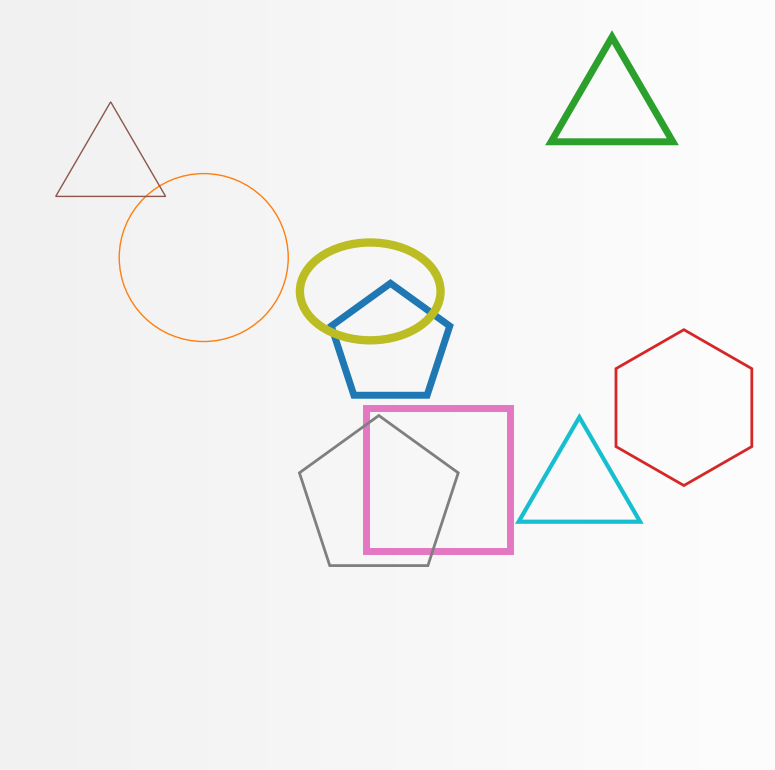[{"shape": "pentagon", "thickness": 2.5, "radius": 0.4, "center": [0.504, 0.552]}, {"shape": "circle", "thickness": 0.5, "radius": 0.55, "center": [0.263, 0.666]}, {"shape": "triangle", "thickness": 2.5, "radius": 0.45, "center": [0.79, 0.861]}, {"shape": "hexagon", "thickness": 1, "radius": 0.51, "center": [0.882, 0.471]}, {"shape": "triangle", "thickness": 0.5, "radius": 0.41, "center": [0.143, 0.786]}, {"shape": "square", "thickness": 2.5, "radius": 0.46, "center": [0.565, 0.377]}, {"shape": "pentagon", "thickness": 1, "radius": 0.54, "center": [0.489, 0.353]}, {"shape": "oval", "thickness": 3, "radius": 0.45, "center": [0.478, 0.622]}, {"shape": "triangle", "thickness": 1.5, "radius": 0.45, "center": [0.748, 0.368]}]